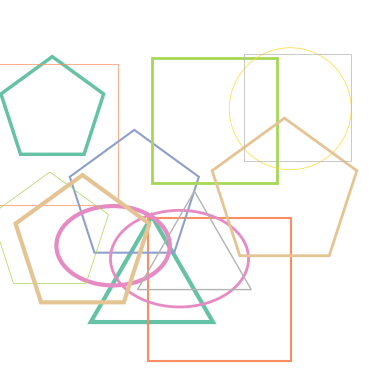[{"shape": "triangle", "thickness": 3, "radius": 0.92, "center": [0.394, 0.255]}, {"shape": "pentagon", "thickness": 2.5, "radius": 0.7, "center": [0.136, 0.713]}, {"shape": "square", "thickness": 0.5, "radius": 0.91, "center": [0.125, 0.65]}, {"shape": "square", "thickness": 1.5, "radius": 0.93, "center": [0.57, 0.248]}, {"shape": "pentagon", "thickness": 1.5, "radius": 0.88, "center": [0.349, 0.486]}, {"shape": "oval", "thickness": 3, "radius": 0.74, "center": [0.294, 0.362]}, {"shape": "oval", "thickness": 2, "radius": 0.9, "center": [0.466, 0.328]}, {"shape": "pentagon", "thickness": 0.5, "radius": 0.8, "center": [0.129, 0.393]}, {"shape": "square", "thickness": 2, "radius": 0.81, "center": [0.558, 0.687]}, {"shape": "circle", "thickness": 0.5, "radius": 0.79, "center": [0.754, 0.718]}, {"shape": "pentagon", "thickness": 2, "radius": 0.99, "center": [0.739, 0.496]}, {"shape": "pentagon", "thickness": 3, "radius": 0.91, "center": [0.214, 0.363]}, {"shape": "square", "thickness": 0.5, "radius": 0.69, "center": [0.773, 0.721]}, {"shape": "triangle", "thickness": 1, "radius": 0.85, "center": [0.505, 0.333]}]